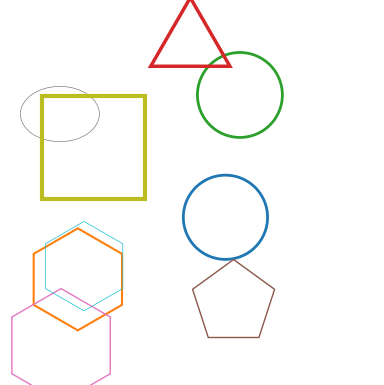[{"shape": "circle", "thickness": 2, "radius": 0.55, "center": [0.586, 0.436]}, {"shape": "hexagon", "thickness": 1.5, "radius": 0.66, "center": [0.202, 0.274]}, {"shape": "circle", "thickness": 2, "radius": 0.55, "center": [0.623, 0.753]}, {"shape": "triangle", "thickness": 2.5, "radius": 0.59, "center": [0.494, 0.887]}, {"shape": "pentagon", "thickness": 1, "radius": 0.56, "center": [0.607, 0.214]}, {"shape": "hexagon", "thickness": 1, "radius": 0.74, "center": [0.159, 0.103]}, {"shape": "oval", "thickness": 0.5, "radius": 0.51, "center": [0.156, 0.704]}, {"shape": "square", "thickness": 3, "radius": 0.67, "center": [0.242, 0.616]}, {"shape": "hexagon", "thickness": 0.5, "radius": 0.58, "center": [0.218, 0.309]}]